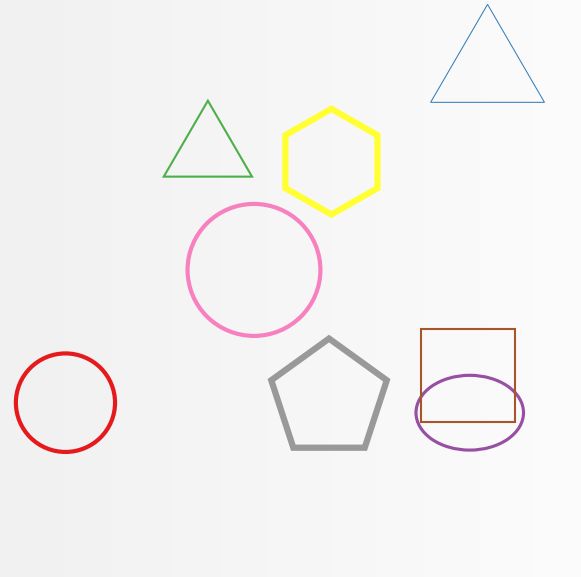[{"shape": "circle", "thickness": 2, "radius": 0.43, "center": [0.113, 0.302]}, {"shape": "triangle", "thickness": 0.5, "radius": 0.57, "center": [0.839, 0.878]}, {"shape": "triangle", "thickness": 1, "radius": 0.44, "center": [0.358, 0.737]}, {"shape": "oval", "thickness": 1.5, "radius": 0.46, "center": [0.808, 0.284]}, {"shape": "hexagon", "thickness": 3, "radius": 0.46, "center": [0.57, 0.719]}, {"shape": "square", "thickness": 1, "radius": 0.4, "center": [0.805, 0.349]}, {"shape": "circle", "thickness": 2, "radius": 0.57, "center": [0.437, 0.532]}, {"shape": "pentagon", "thickness": 3, "radius": 0.52, "center": [0.566, 0.308]}]